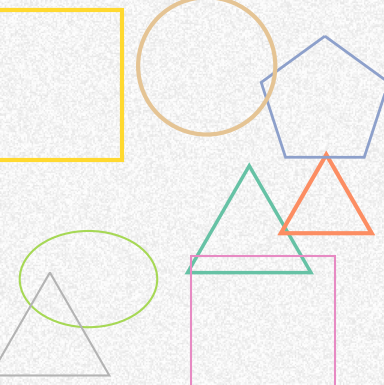[{"shape": "triangle", "thickness": 2.5, "radius": 0.93, "center": [0.647, 0.384]}, {"shape": "triangle", "thickness": 3, "radius": 0.68, "center": [0.848, 0.462]}, {"shape": "pentagon", "thickness": 2, "radius": 0.87, "center": [0.844, 0.732]}, {"shape": "square", "thickness": 1.5, "radius": 0.93, "center": [0.683, 0.147]}, {"shape": "oval", "thickness": 1.5, "radius": 0.89, "center": [0.23, 0.275]}, {"shape": "square", "thickness": 3, "radius": 0.97, "center": [0.121, 0.779]}, {"shape": "circle", "thickness": 3, "radius": 0.89, "center": [0.537, 0.829]}, {"shape": "triangle", "thickness": 1.5, "radius": 0.89, "center": [0.13, 0.114]}]